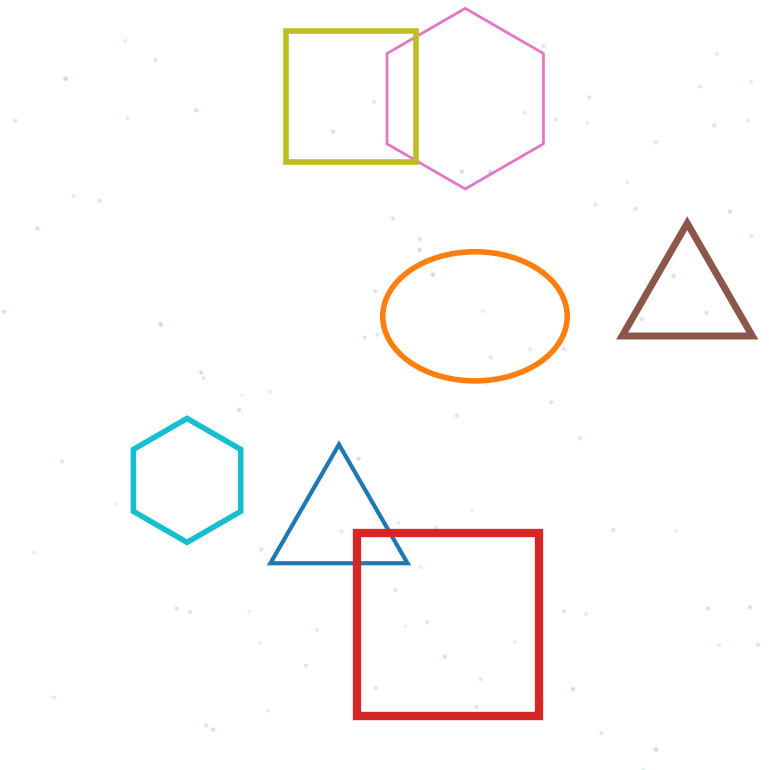[{"shape": "triangle", "thickness": 1.5, "radius": 0.51, "center": [0.44, 0.32]}, {"shape": "oval", "thickness": 2, "radius": 0.6, "center": [0.617, 0.589]}, {"shape": "square", "thickness": 3, "radius": 0.59, "center": [0.581, 0.189]}, {"shape": "triangle", "thickness": 2.5, "radius": 0.49, "center": [0.893, 0.612]}, {"shape": "hexagon", "thickness": 1, "radius": 0.59, "center": [0.604, 0.872]}, {"shape": "square", "thickness": 2, "radius": 0.42, "center": [0.456, 0.875]}, {"shape": "hexagon", "thickness": 2, "radius": 0.4, "center": [0.243, 0.376]}]